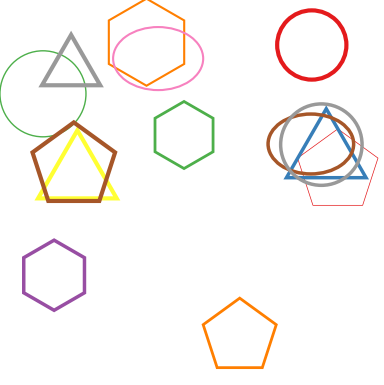[{"shape": "pentagon", "thickness": 0.5, "radius": 0.55, "center": [0.877, 0.555]}, {"shape": "circle", "thickness": 3, "radius": 0.45, "center": [0.81, 0.883]}, {"shape": "triangle", "thickness": 2.5, "radius": 0.6, "center": [0.847, 0.598]}, {"shape": "circle", "thickness": 1, "radius": 0.56, "center": [0.112, 0.756]}, {"shape": "hexagon", "thickness": 2, "radius": 0.44, "center": [0.478, 0.649]}, {"shape": "hexagon", "thickness": 2.5, "radius": 0.46, "center": [0.141, 0.285]}, {"shape": "hexagon", "thickness": 1.5, "radius": 0.57, "center": [0.381, 0.89]}, {"shape": "pentagon", "thickness": 2, "radius": 0.5, "center": [0.623, 0.126]}, {"shape": "triangle", "thickness": 3, "radius": 0.59, "center": [0.201, 0.544]}, {"shape": "oval", "thickness": 2.5, "radius": 0.56, "center": [0.807, 0.626]}, {"shape": "pentagon", "thickness": 3, "radius": 0.56, "center": [0.192, 0.569]}, {"shape": "oval", "thickness": 1.5, "radius": 0.58, "center": [0.411, 0.848]}, {"shape": "circle", "thickness": 2.5, "radius": 0.53, "center": [0.835, 0.624]}, {"shape": "triangle", "thickness": 3, "radius": 0.44, "center": [0.185, 0.822]}]